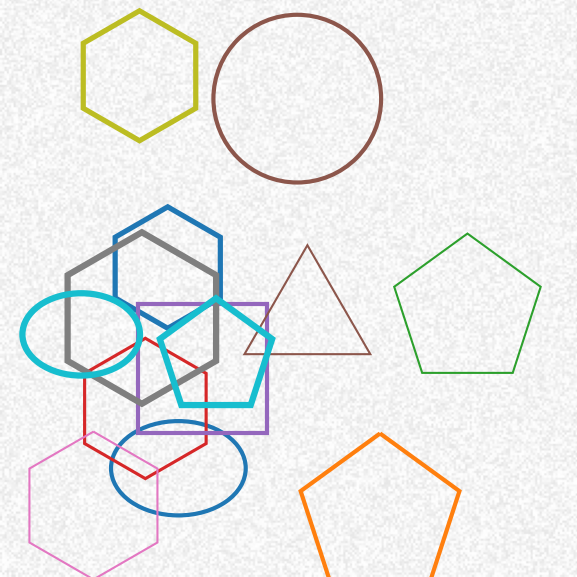[{"shape": "oval", "thickness": 2, "radius": 0.58, "center": [0.309, 0.188]}, {"shape": "hexagon", "thickness": 2.5, "radius": 0.53, "center": [0.29, 0.536]}, {"shape": "pentagon", "thickness": 2, "radius": 0.72, "center": [0.658, 0.104]}, {"shape": "pentagon", "thickness": 1, "radius": 0.67, "center": [0.809, 0.461]}, {"shape": "hexagon", "thickness": 1.5, "radius": 0.61, "center": [0.252, 0.292]}, {"shape": "square", "thickness": 2, "radius": 0.56, "center": [0.351, 0.361]}, {"shape": "triangle", "thickness": 1, "radius": 0.63, "center": [0.532, 0.449]}, {"shape": "circle", "thickness": 2, "radius": 0.73, "center": [0.515, 0.828]}, {"shape": "hexagon", "thickness": 1, "radius": 0.64, "center": [0.162, 0.124]}, {"shape": "hexagon", "thickness": 3, "radius": 0.74, "center": [0.246, 0.448]}, {"shape": "hexagon", "thickness": 2.5, "radius": 0.56, "center": [0.242, 0.868]}, {"shape": "oval", "thickness": 3, "radius": 0.51, "center": [0.141, 0.42]}, {"shape": "pentagon", "thickness": 3, "radius": 0.51, "center": [0.374, 0.38]}]